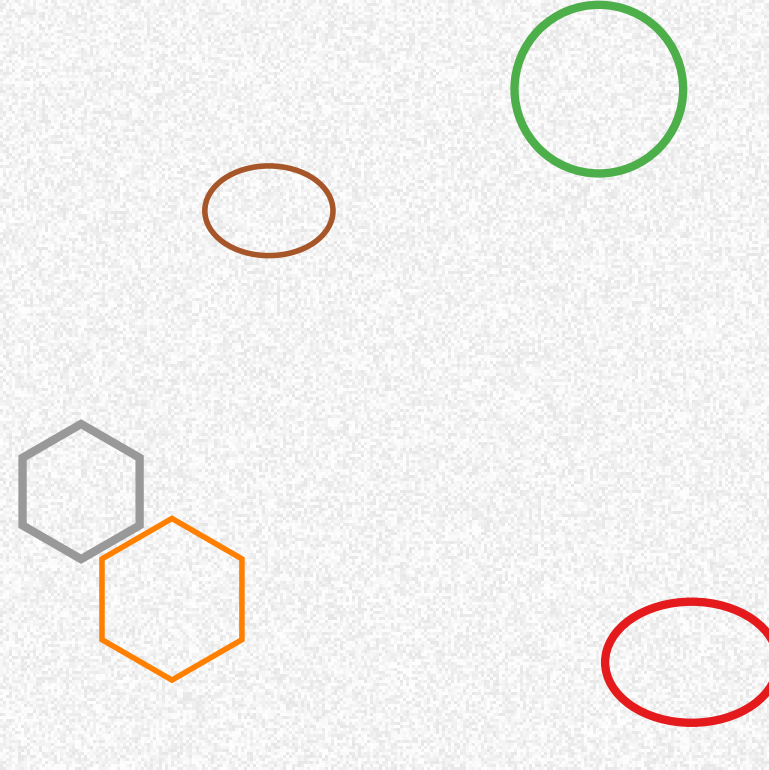[{"shape": "oval", "thickness": 3, "radius": 0.56, "center": [0.898, 0.14]}, {"shape": "circle", "thickness": 3, "radius": 0.55, "center": [0.778, 0.884]}, {"shape": "hexagon", "thickness": 2, "radius": 0.52, "center": [0.223, 0.222]}, {"shape": "oval", "thickness": 2, "radius": 0.42, "center": [0.349, 0.726]}, {"shape": "hexagon", "thickness": 3, "radius": 0.44, "center": [0.105, 0.362]}]